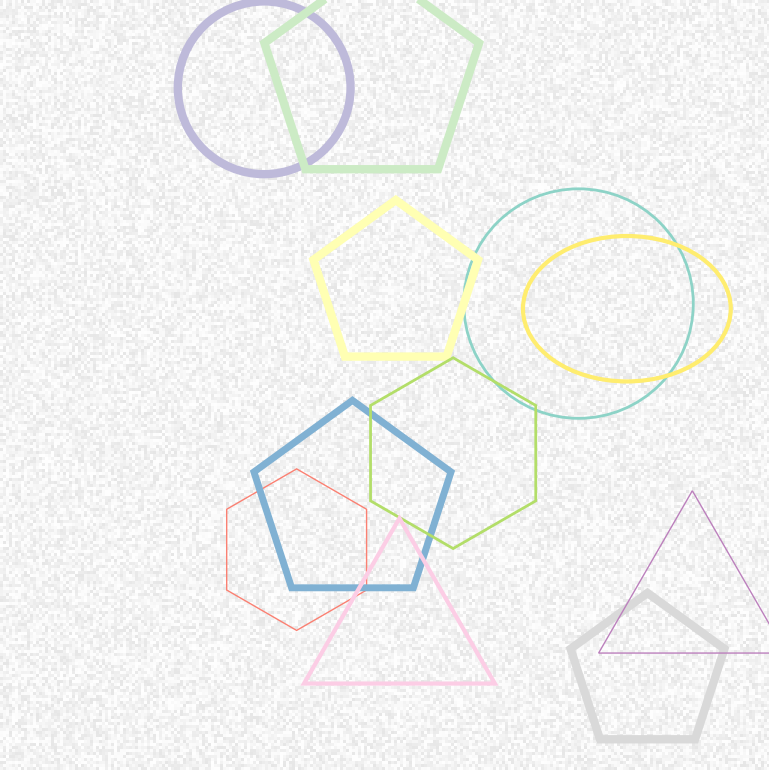[{"shape": "circle", "thickness": 1, "radius": 0.75, "center": [0.751, 0.606]}, {"shape": "pentagon", "thickness": 3, "radius": 0.56, "center": [0.514, 0.628]}, {"shape": "circle", "thickness": 3, "radius": 0.56, "center": [0.343, 0.886]}, {"shape": "hexagon", "thickness": 0.5, "radius": 0.52, "center": [0.385, 0.286]}, {"shape": "pentagon", "thickness": 2.5, "radius": 0.67, "center": [0.458, 0.345]}, {"shape": "hexagon", "thickness": 1, "radius": 0.62, "center": [0.589, 0.411]}, {"shape": "triangle", "thickness": 1.5, "radius": 0.72, "center": [0.519, 0.184]}, {"shape": "pentagon", "thickness": 3, "radius": 0.53, "center": [0.841, 0.125]}, {"shape": "triangle", "thickness": 0.5, "radius": 0.7, "center": [0.899, 0.222]}, {"shape": "pentagon", "thickness": 3, "radius": 0.73, "center": [0.483, 0.899]}, {"shape": "oval", "thickness": 1.5, "radius": 0.67, "center": [0.814, 0.599]}]